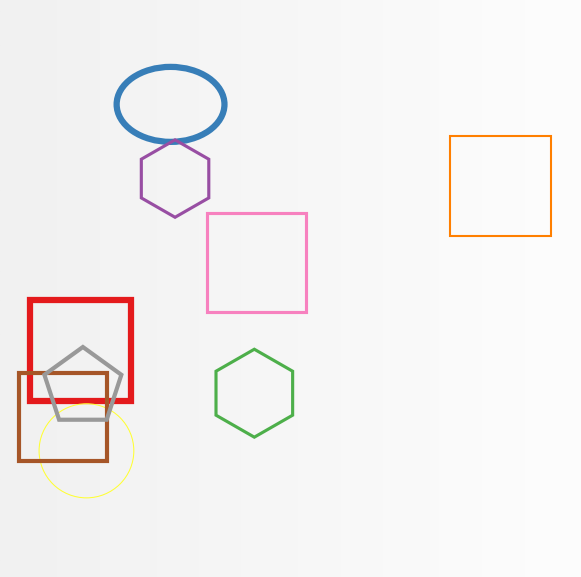[{"shape": "square", "thickness": 3, "radius": 0.44, "center": [0.138, 0.393]}, {"shape": "oval", "thickness": 3, "radius": 0.46, "center": [0.293, 0.818]}, {"shape": "hexagon", "thickness": 1.5, "radius": 0.38, "center": [0.438, 0.318]}, {"shape": "hexagon", "thickness": 1.5, "radius": 0.34, "center": [0.301, 0.69]}, {"shape": "square", "thickness": 1, "radius": 0.43, "center": [0.862, 0.677]}, {"shape": "circle", "thickness": 0.5, "radius": 0.41, "center": [0.149, 0.219]}, {"shape": "square", "thickness": 2, "radius": 0.38, "center": [0.108, 0.276]}, {"shape": "square", "thickness": 1.5, "radius": 0.43, "center": [0.442, 0.545]}, {"shape": "pentagon", "thickness": 2, "radius": 0.35, "center": [0.143, 0.329]}]